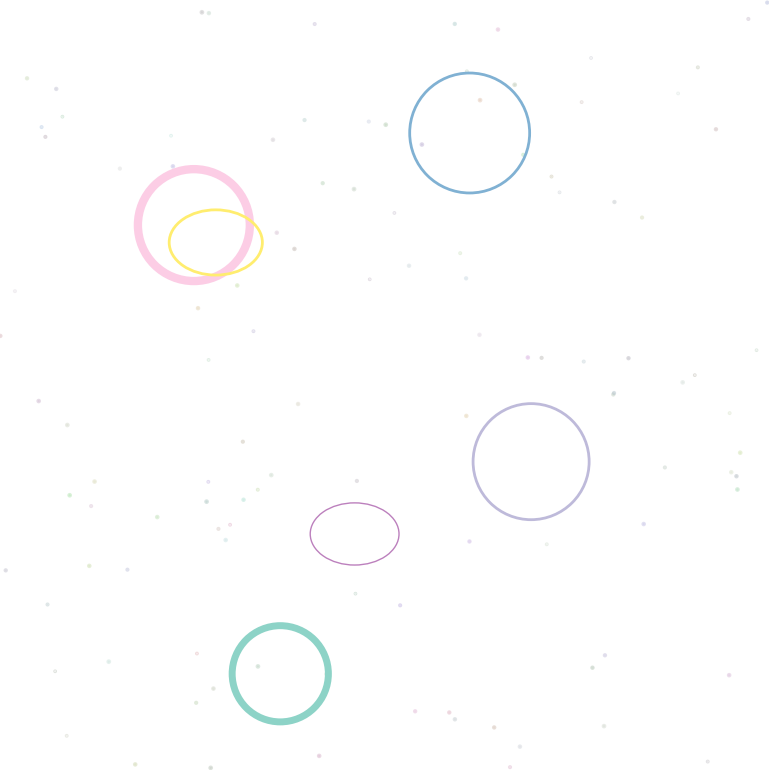[{"shape": "circle", "thickness": 2.5, "radius": 0.31, "center": [0.364, 0.125]}, {"shape": "circle", "thickness": 1, "radius": 0.38, "center": [0.69, 0.4]}, {"shape": "circle", "thickness": 1, "radius": 0.39, "center": [0.61, 0.827]}, {"shape": "circle", "thickness": 3, "radius": 0.36, "center": [0.252, 0.708]}, {"shape": "oval", "thickness": 0.5, "radius": 0.29, "center": [0.461, 0.307]}, {"shape": "oval", "thickness": 1, "radius": 0.3, "center": [0.28, 0.685]}]